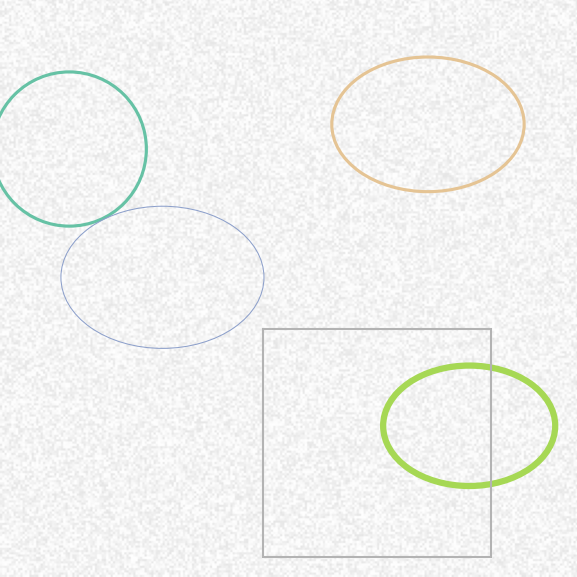[{"shape": "circle", "thickness": 1.5, "radius": 0.67, "center": [0.12, 0.741]}, {"shape": "oval", "thickness": 0.5, "radius": 0.88, "center": [0.281, 0.519]}, {"shape": "oval", "thickness": 3, "radius": 0.74, "center": [0.812, 0.262]}, {"shape": "oval", "thickness": 1.5, "radius": 0.83, "center": [0.741, 0.784]}, {"shape": "square", "thickness": 1, "radius": 0.99, "center": [0.653, 0.232]}]